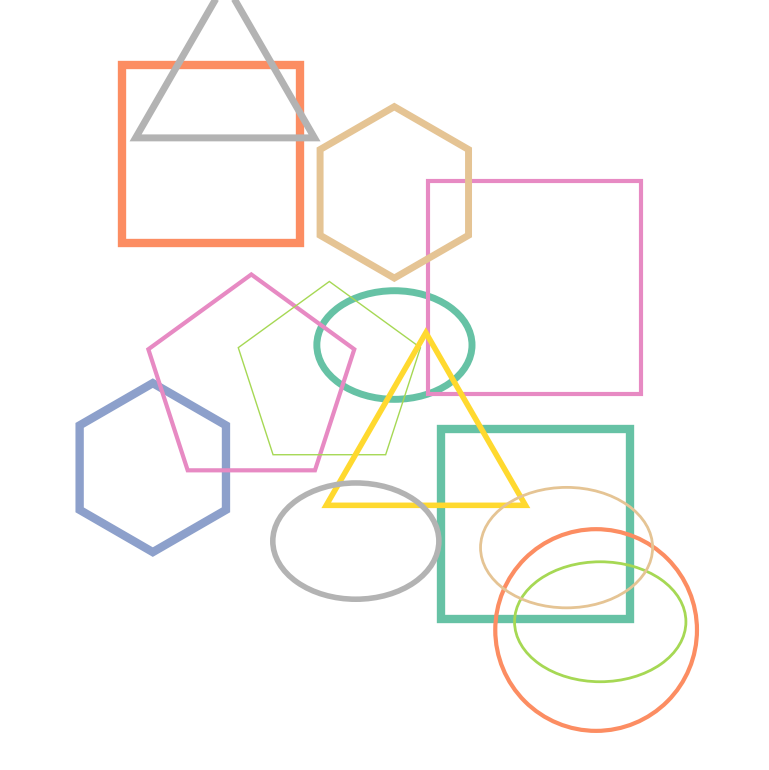[{"shape": "square", "thickness": 3, "radius": 0.61, "center": [0.696, 0.32]}, {"shape": "oval", "thickness": 2.5, "radius": 0.5, "center": [0.512, 0.552]}, {"shape": "circle", "thickness": 1.5, "radius": 0.65, "center": [0.774, 0.182]}, {"shape": "square", "thickness": 3, "radius": 0.58, "center": [0.274, 0.8]}, {"shape": "hexagon", "thickness": 3, "radius": 0.55, "center": [0.198, 0.393]}, {"shape": "square", "thickness": 1.5, "radius": 0.69, "center": [0.694, 0.627]}, {"shape": "pentagon", "thickness": 1.5, "radius": 0.7, "center": [0.326, 0.503]}, {"shape": "oval", "thickness": 1, "radius": 0.56, "center": [0.78, 0.193]}, {"shape": "pentagon", "thickness": 0.5, "radius": 0.62, "center": [0.428, 0.51]}, {"shape": "triangle", "thickness": 2, "radius": 0.75, "center": [0.553, 0.418]}, {"shape": "hexagon", "thickness": 2.5, "radius": 0.56, "center": [0.512, 0.75]}, {"shape": "oval", "thickness": 1, "radius": 0.56, "center": [0.736, 0.289]}, {"shape": "oval", "thickness": 2, "radius": 0.54, "center": [0.462, 0.297]}, {"shape": "triangle", "thickness": 2.5, "radius": 0.67, "center": [0.292, 0.888]}]